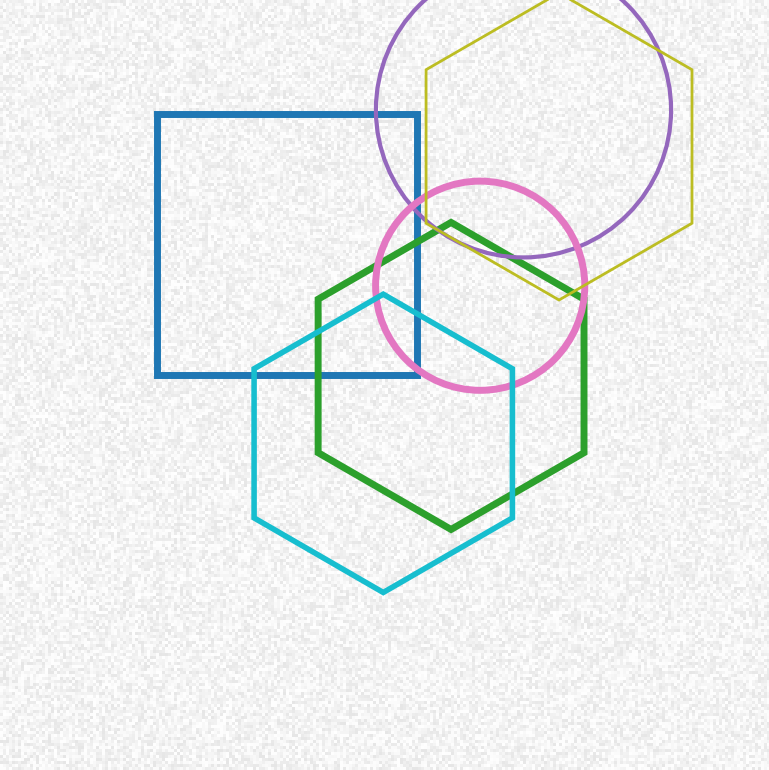[{"shape": "square", "thickness": 2.5, "radius": 0.85, "center": [0.373, 0.683]}, {"shape": "hexagon", "thickness": 2.5, "radius": 1.0, "center": [0.586, 0.512]}, {"shape": "circle", "thickness": 1.5, "radius": 0.96, "center": [0.68, 0.857]}, {"shape": "circle", "thickness": 2.5, "radius": 0.68, "center": [0.624, 0.629]}, {"shape": "hexagon", "thickness": 1, "radius": 1.0, "center": [0.726, 0.81]}, {"shape": "hexagon", "thickness": 2, "radius": 0.97, "center": [0.498, 0.424]}]